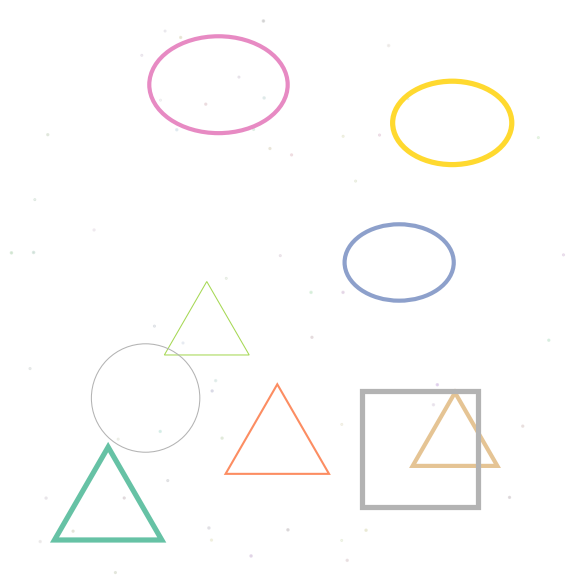[{"shape": "triangle", "thickness": 2.5, "radius": 0.54, "center": [0.187, 0.118]}, {"shape": "triangle", "thickness": 1, "radius": 0.52, "center": [0.48, 0.23]}, {"shape": "oval", "thickness": 2, "radius": 0.47, "center": [0.691, 0.545]}, {"shape": "oval", "thickness": 2, "radius": 0.6, "center": [0.378, 0.852]}, {"shape": "triangle", "thickness": 0.5, "radius": 0.42, "center": [0.358, 0.427]}, {"shape": "oval", "thickness": 2.5, "radius": 0.52, "center": [0.783, 0.786]}, {"shape": "triangle", "thickness": 2, "radius": 0.42, "center": [0.788, 0.235]}, {"shape": "circle", "thickness": 0.5, "radius": 0.47, "center": [0.252, 0.31]}, {"shape": "square", "thickness": 2.5, "radius": 0.5, "center": [0.728, 0.221]}]